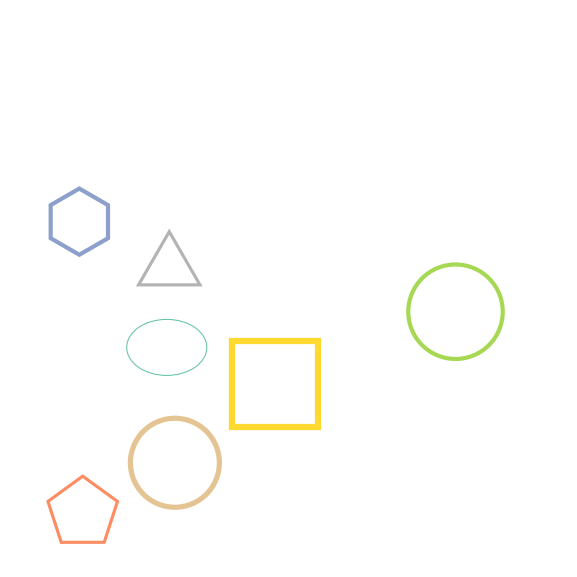[{"shape": "oval", "thickness": 0.5, "radius": 0.35, "center": [0.289, 0.398]}, {"shape": "pentagon", "thickness": 1.5, "radius": 0.32, "center": [0.143, 0.111]}, {"shape": "hexagon", "thickness": 2, "radius": 0.29, "center": [0.137, 0.615]}, {"shape": "circle", "thickness": 2, "radius": 0.41, "center": [0.789, 0.459]}, {"shape": "square", "thickness": 3, "radius": 0.37, "center": [0.476, 0.334]}, {"shape": "circle", "thickness": 2.5, "radius": 0.39, "center": [0.303, 0.198]}, {"shape": "triangle", "thickness": 1.5, "radius": 0.31, "center": [0.293, 0.537]}]